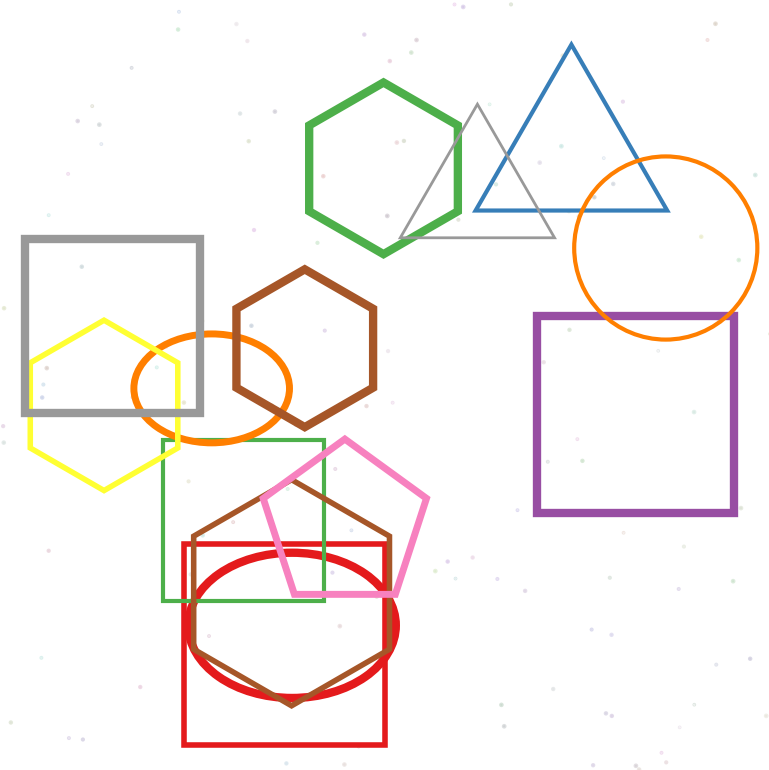[{"shape": "square", "thickness": 2, "radius": 0.65, "center": [0.369, 0.163]}, {"shape": "oval", "thickness": 3, "radius": 0.67, "center": [0.379, 0.188]}, {"shape": "triangle", "thickness": 1.5, "radius": 0.72, "center": [0.742, 0.798]}, {"shape": "hexagon", "thickness": 3, "radius": 0.56, "center": [0.498, 0.781]}, {"shape": "square", "thickness": 1.5, "radius": 0.52, "center": [0.316, 0.324]}, {"shape": "square", "thickness": 3, "radius": 0.64, "center": [0.826, 0.462]}, {"shape": "oval", "thickness": 2.5, "radius": 0.51, "center": [0.275, 0.496]}, {"shape": "circle", "thickness": 1.5, "radius": 0.59, "center": [0.865, 0.678]}, {"shape": "hexagon", "thickness": 2, "radius": 0.55, "center": [0.135, 0.474]}, {"shape": "hexagon", "thickness": 2, "radius": 0.73, "center": [0.379, 0.23]}, {"shape": "hexagon", "thickness": 3, "radius": 0.51, "center": [0.396, 0.548]}, {"shape": "pentagon", "thickness": 2.5, "radius": 0.56, "center": [0.448, 0.318]}, {"shape": "square", "thickness": 3, "radius": 0.57, "center": [0.146, 0.577]}, {"shape": "triangle", "thickness": 1, "radius": 0.58, "center": [0.62, 0.749]}]